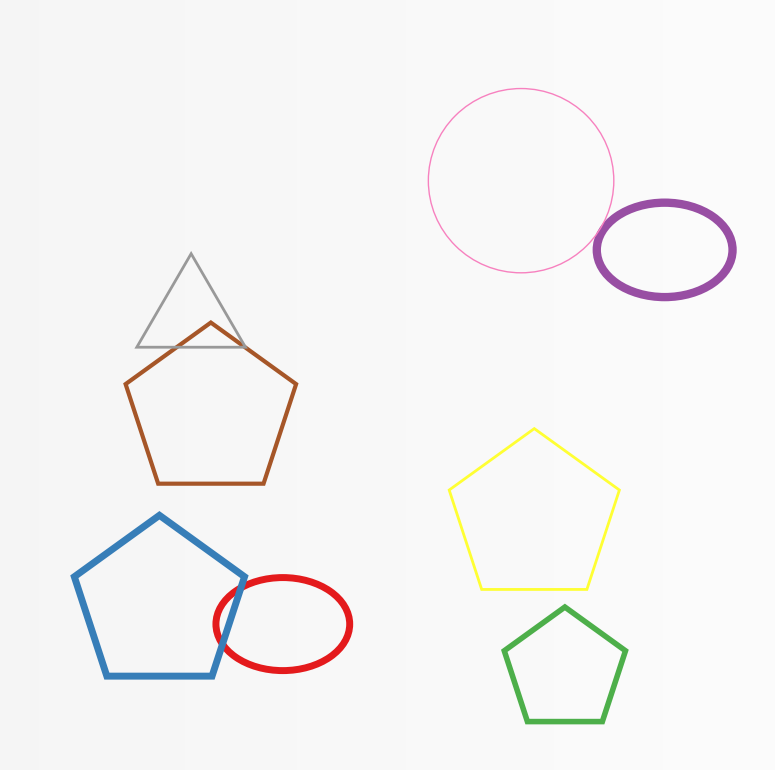[{"shape": "oval", "thickness": 2.5, "radius": 0.43, "center": [0.365, 0.189]}, {"shape": "pentagon", "thickness": 2.5, "radius": 0.58, "center": [0.206, 0.215]}, {"shape": "pentagon", "thickness": 2, "radius": 0.41, "center": [0.729, 0.129]}, {"shape": "oval", "thickness": 3, "radius": 0.44, "center": [0.858, 0.675]}, {"shape": "pentagon", "thickness": 1, "radius": 0.58, "center": [0.689, 0.328]}, {"shape": "pentagon", "thickness": 1.5, "radius": 0.58, "center": [0.272, 0.465]}, {"shape": "circle", "thickness": 0.5, "radius": 0.6, "center": [0.672, 0.765]}, {"shape": "triangle", "thickness": 1, "radius": 0.4, "center": [0.247, 0.59]}]